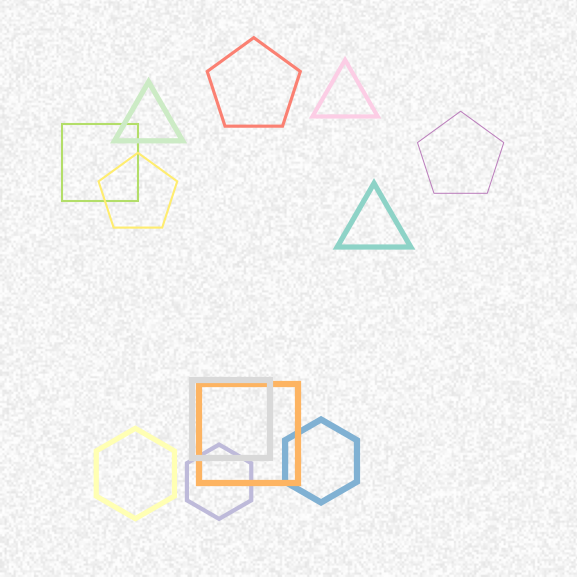[{"shape": "triangle", "thickness": 2.5, "radius": 0.37, "center": [0.648, 0.608]}, {"shape": "hexagon", "thickness": 2.5, "radius": 0.39, "center": [0.234, 0.179]}, {"shape": "hexagon", "thickness": 2, "radius": 0.32, "center": [0.379, 0.165]}, {"shape": "pentagon", "thickness": 1.5, "radius": 0.42, "center": [0.439, 0.849]}, {"shape": "hexagon", "thickness": 3, "radius": 0.36, "center": [0.556, 0.201]}, {"shape": "square", "thickness": 3, "radius": 0.43, "center": [0.43, 0.249]}, {"shape": "square", "thickness": 1, "radius": 0.33, "center": [0.173, 0.718]}, {"shape": "triangle", "thickness": 2, "radius": 0.33, "center": [0.598, 0.83]}, {"shape": "square", "thickness": 3, "radius": 0.34, "center": [0.4, 0.274]}, {"shape": "pentagon", "thickness": 0.5, "radius": 0.39, "center": [0.798, 0.728]}, {"shape": "triangle", "thickness": 2.5, "radius": 0.34, "center": [0.257, 0.789]}, {"shape": "pentagon", "thickness": 1, "radius": 0.36, "center": [0.239, 0.663]}]